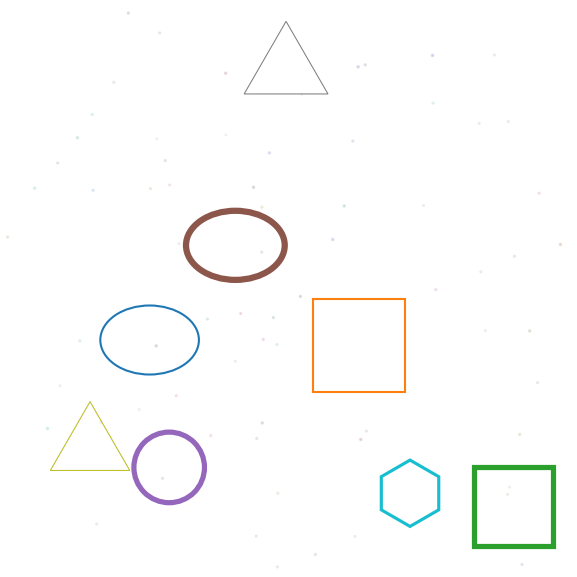[{"shape": "oval", "thickness": 1, "radius": 0.43, "center": [0.259, 0.41]}, {"shape": "square", "thickness": 1, "radius": 0.4, "center": [0.622, 0.401]}, {"shape": "square", "thickness": 2.5, "radius": 0.34, "center": [0.889, 0.122]}, {"shape": "circle", "thickness": 2.5, "radius": 0.31, "center": [0.293, 0.19]}, {"shape": "oval", "thickness": 3, "radius": 0.43, "center": [0.408, 0.574]}, {"shape": "triangle", "thickness": 0.5, "radius": 0.42, "center": [0.495, 0.878]}, {"shape": "triangle", "thickness": 0.5, "radius": 0.4, "center": [0.156, 0.224]}, {"shape": "hexagon", "thickness": 1.5, "radius": 0.29, "center": [0.71, 0.145]}]